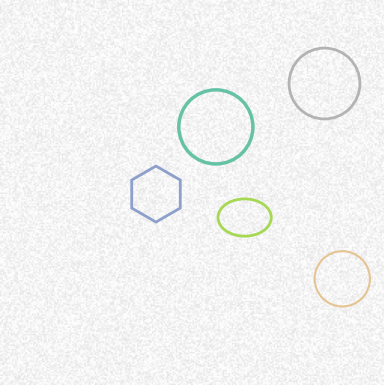[{"shape": "circle", "thickness": 2.5, "radius": 0.48, "center": [0.561, 0.67]}, {"shape": "hexagon", "thickness": 2, "radius": 0.36, "center": [0.405, 0.496]}, {"shape": "oval", "thickness": 2, "radius": 0.35, "center": [0.635, 0.435]}, {"shape": "circle", "thickness": 1.5, "radius": 0.36, "center": [0.889, 0.276]}, {"shape": "circle", "thickness": 2, "radius": 0.46, "center": [0.843, 0.783]}]